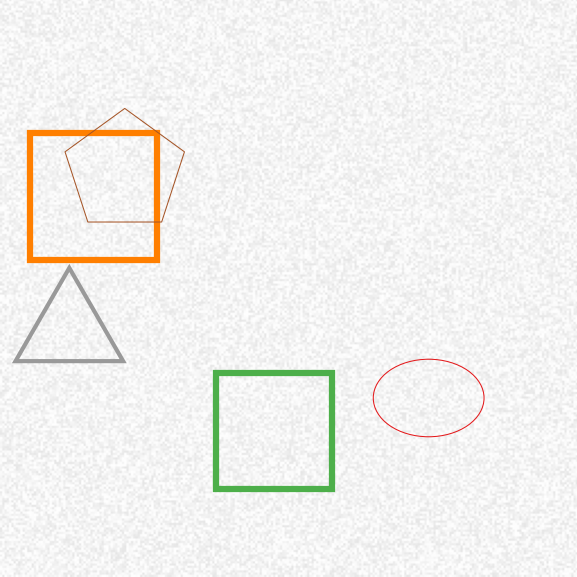[{"shape": "oval", "thickness": 0.5, "radius": 0.48, "center": [0.742, 0.31]}, {"shape": "square", "thickness": 3, "radius": 0.5, "center": [0.474, 0.252]}, {"shape": "square", "thickness": 3, "radius": 0.55, "center": [0.162, 0.659]}, {"shape": "pentagon", "thickness": 0.5, "radius": 0.54, "center": [0.216, 0.703]}, {"shape": "triangle", "thickness": 2, "radius": 0.54, "center": [0.12, 0.428]}]